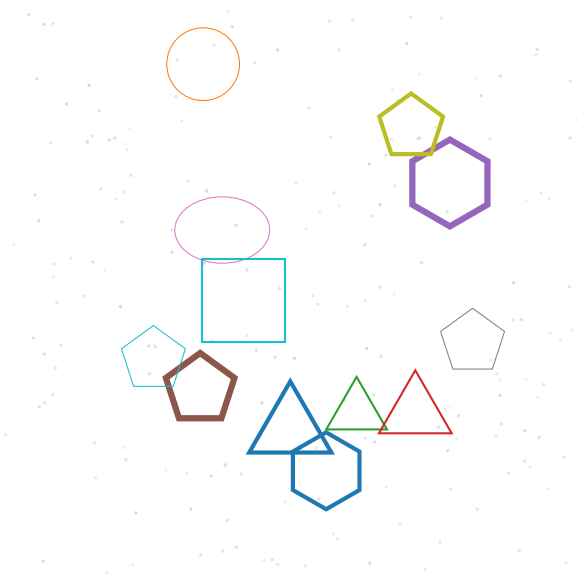[{"shape": "hexagon", "thickness": 2, "radius": 0.33, "center": [0.565, 0.184]}, {"shape": "triangle", "thickness": 2, "radius": 0.41, "center": [0.503, 0.257]}, {"shape": "circle", "thickness": 0.5, "radius": 0.32, "center": [0.352, 0.888]}, {"shape": "triangle", "thickness": 1, "radius": 0.3, "center": [0.618, 0.286]}, {"shape": "triangle", "thickness": 1, "radius": 0.36, "center": [0.719, 0.285]}, {"shape": "hexagon", "thickness": 3, "radius": 0.38, "center": [0.779, 0.682]}, {"shape": "pentagon", "thickness": 3, "radius": 0.31, "center": [0.347, 0.325]}, {"shape": "oval", "thickness": 0.5, "radius": 0.41, "center": [0.385, 0.601]}, {"shape": "pentagon", "thickness": 0.5, "radius": 0.29, "center": [0.818, 0.407]}, {"shape": "pentagon", "thickness": 2, "radius": 0.29, "center": [0.712, 0.779]}, {"shape": "square", "thickness": 1, "radius": 0.36, "center": [0.421, 0.479]}, {"shape": "pentagon", "thickness": 0.5, "radius": 0.29, "center": [0.266, 0.377]}]